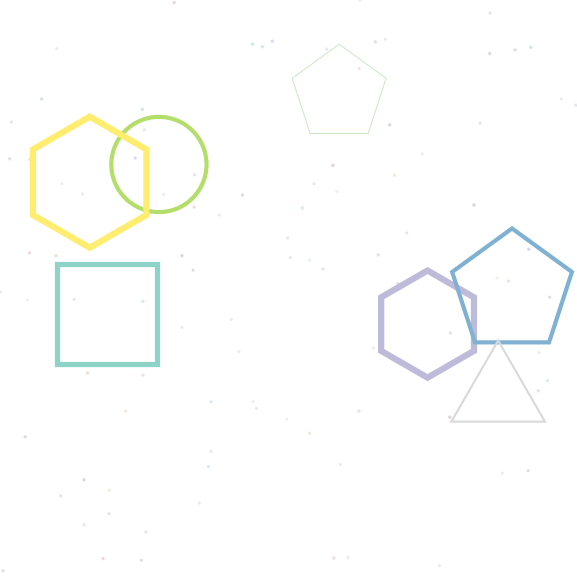[{"shape": "square", "thickness": 2.5, "radius": 0.43, "center": [0.185, 0.455]}, {"shape": "hexagon", "thickness": 3, "radius": 0.46, "center": [0.74, 0.438]}, {"shape": "pentagon", "thickness": 2, "radius": 0.55, "center": [0.887, 0.495]}, {"shape": "circle", "thickness": 2, "radius": 0.41, "center": [0.275, 0.714]}, {"shape": "triangle", "thickness": 1, "radius": 0.47, "center": [0.863, 0.316]}, {"shape": "pentagon", "thickness": 0.5, "radius": 0.43, "center": [0.587, 0.837]}, {"shape": "hexagon", "thickness": 3, "radius": 0.57, "center": [0.155, 0.684]}]